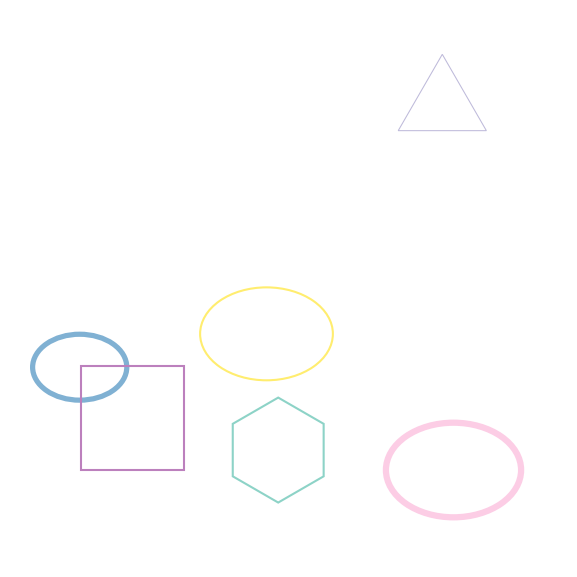[{"shape": "hexagon", "thickness": 1, "radius": 0.45, "center": [0.482, 0.22]}, {"shape": "triangle", "thickness": 0.5, "radius": 0.44, "center": [0.766, 0.817]}, {"shape": "oval", "thickness": 2.5, "radius": 0.41, "center": [0.138, 0.363]}, {"shape": "oval", "thickness": 3, "radius": 0.59, "center": [0.785, 0.185]}, {"shape": "square", "thickness": 1, "radius": 0.45, "center": [0.229, 0.275]}, {"shape": "oval", "thickness": 1, "radius": 0.57, "center": [0.461, 0.421]}]